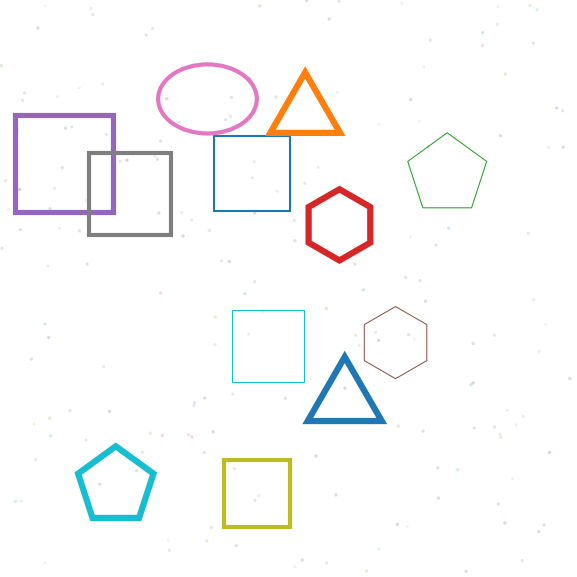[{"shape": "triangle", "thickness": 3, "radius": 0.37, "center": [0.597, 0.307]}, {"shape": "square", "thickness": 1, "radius": 0.33, "center": [0.437, 0.699]}, {"shape": "triangle", "thickness": 3, "radius": 0.35, "center": [0.528, 0.804]}, {"shape": "pentagon", "thickness": 0.5, "radius": 0.36, "center": [0.774, 0.697]}, {"shape": "hexagon", "thickness": 3, "radius": 0.31, "center": [0.588, 0.61]}, {"shape": "square", "thickness": 2.5, "radius": 0.42, "center": [0.111, 0.716]}, {"shape": "hexagon", "thickness": 0.5, "radius": 0.31, "center": [0.685, 0.406]}, {"shape": "oval", "thickness": 2, "radius": 0.43, "center": [0.359, 0.828]}, {"shape": "square", "thickness": 2, "radius": 0.35, "center": [0.225, 0.663]}, {"shape": "square", "thickness": 2, "radius": 0.29, "center": [0.445, 0.144]}, {"shape": "pentagon", "thickness": 3, "radius": 0.34, "center": [0.201, 0.158]}, {"shape": "square", "thickness": 0.5, "radius": 0.31, "center": [0.464, 0.4]}]